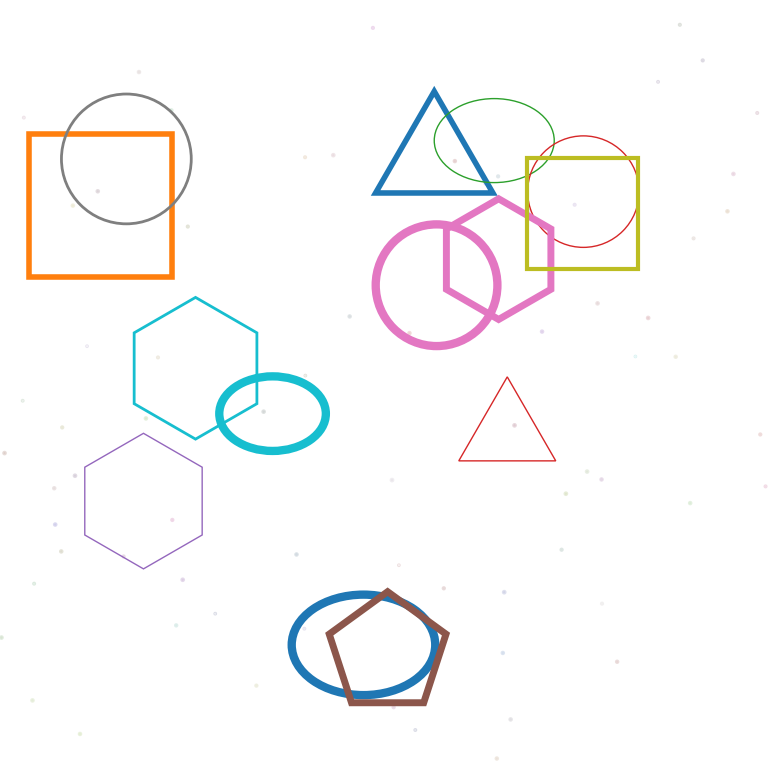[{"shape": "triangle", "thickness": 2, "radius": 0.44, "center": [0.564, 0.793]}, {"shape": "oval", "thickness": 3, "radius": 0.47, "center": [0.472, 0.163]}, {"shape": "square", "thickness": 2, "radius": 0.46, "center": [0.13, 0.733]}, {"shape": "oval", "thickness": 0.5, "radius": 0.39, "center": [0.642, 0.817]}, {"shape": "triangle", "thickness": 0.5, "radius": 0.36, "center": [0.659, 0.438]}, {"shape": "circle", "thickness": 0.5, "radius": 0.36, "center": [0.758, 0.751]}, {"shape": "hexagon", "thickness": 0.5, "radius": 0.44, "center": [0.186, 0.349]}, {"shape": "pentagon", "thickness": 2.5, "radius": 0.4, "center": [0.503, 0.152]}, {"shape": "hexagon", "thickness": 2.5, "radius": 0.39, "center": [0.648, 0.663]}, {"shape": "circle", "thickness": 3, "radius": 0.4, "center": [0.567, 0.63]}, {"shape": "circle", "thickness": 1, "radius": 0.42, "center": [0.164, 0.794]}, {"shape": "square", "thickness": 1.5, "radius": 0.36, "center": [0.757, 0.723]}, {"shape": "oval", "thickness": 3, "radius": 0.35, "center": [0.354, 0.463]}, {"shape": "hexagon", "thickness": 1, "radius": 0.46, "center": [0.254, 0.522]}]